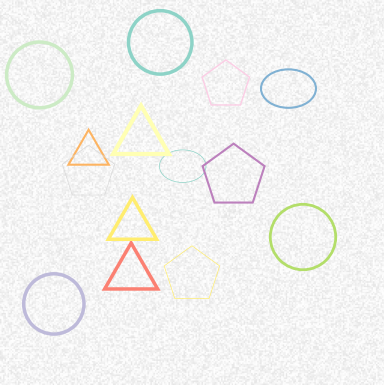[{"shape": "oval", "thickness": 0.5, "radius": 0.3, "center": [0.475, 0.568]}, {"shape": "circle", "thickness": 2.5, "radius": 0.41, "center": [0.416, 0.89]}, {"shape": "triangle", "thickness": 3, "radius": 0.42, "center": [0.366, 0.642]}, {"shape": "circle", "thickness": 2.5, "radius": 0.39, "center": [0.14, 0.211]}, {"shape": "triangle", "thickness": 2.5, "radius": 0.4, "center": [0.341, 0.289]}, {"shape": "oval", "thickness": 1.5, "radius": 0.36, "center": [0.749, 0.77]}, {"shape": "triangle", "thickness": 1.5, "radius": 0.3, "center": [0.23, 0.602]}, {"shape": "circle", "thickness": 2, "radius": 0.42, "center": [0.787, 0.384]}, {"shape": "pentagon", "thickness": 1, "radius": 0.32, "center": [0.587, 0.78]}, {"shape": "pentagon", "thickness": 0.5, "radius": 0.36, "center": [0.23, 0.551]}, {"shape": "pentagon", "thickness": 1.5, "radius": 0.42, "center": [0.607, 0.542]}, {"shape": "circle", "thickness": 2.5, "radius": 0.43, "center": [0.103, 0.805]}, {"shape": "triangle", "thickness": 2.5, "radius": 0.36, "center": [0.344, 0.415]}, {"shape": "pentagon", "thickness": 0.5, "radius": 0.38, "center": [0.499, 0.286]}]